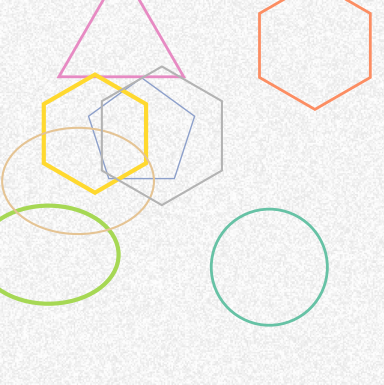[{"shape": "circle", "thickness": 2, "radius": 0.75, "center": [0.699, 0.306]}, {"shape": "hexagon", "thickness": 2, "radius": 0.83, "center": [0.818, 0.882]}, {"shape": "pentagon", "thickness": 1, "radius": 0.72, "center": [0.368, 0.653]}, {"shape": "triangle", "thickness": 2, "radius": 0.94, "center": [0.315, 0.894]}, {"shape": "oval", "thickness": 3, "radius": 0.91, "center": [0.126, 0.338]}, {"shape": "hexagon", "thickness": 3, "radius": 0.77, "center": [0.247, 0.653]}, {"shape": "oval", "thickness": 1.5, "radius": 0.99, "center": [0.203, 0.53]}, {"shape": "hexagon", "thickness": 1.5, "radius": 0.9, "center": [0.42, 0.647]}]